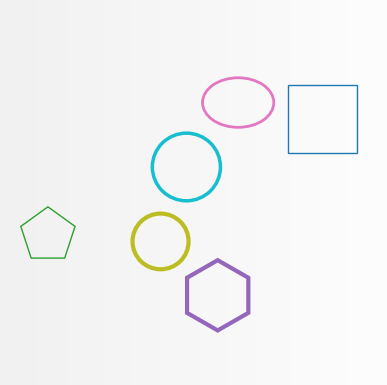[{"shape": "square", "thickness": 1, "radius": 0.45, "center": [0.832, 0.691]}, {"shape": "pentagon", "thickness": 1, "radius": 0.37, "center": [0.124, 0.389]}, {"shape": "hexagon", "thickness": 3, "radius": 0.46, "center": [0.562, 0.233]}, {"shape": "oval", "thickness": 2, "radius": 0.46, "center": [0.615, 0.734]}, {"shape": "circle", "thickness": 3, "radius": 0.36, "center": [0.414, 0.373]}, {"shape": "circle", "thickness": 2.5, "radius": 0.44, "center": [0.481, 0.566]}]